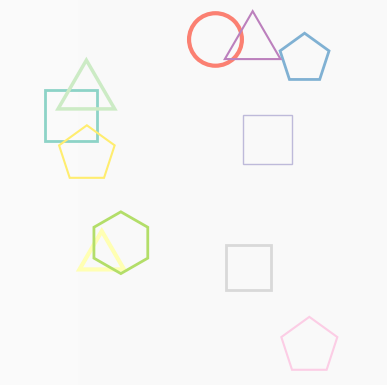[{"shape": "square", "thickness": 2, "radius": 0.33, "center": [0.183, 0.699]}, {"shape": "triangle", "thickness": 3, "radius": 0.33, "center": [0.263, 0.333]}, {"shape": "square", "thickness": 1, "radius": 0.32, "center": [0.69, 0.639]}, {"shape": "circle", "thickness": 3, "radius": 0.34, "center": [0.556, 0.897]}, {"shape": "pentagon", "thickness": 2, "radius": 0.33, "center": [0.786, 0.847]}, {"shape": "hexagon", "thickness": 2, "radius": 0.4, "center": [0.312, 0.37]}, {"shape": "pentagon", "thickness": 1.5, "radius": 0.38, "center": [0.798, 0.101]}, {"shape": "square", "thickness": 2, "radius": 0.29, "center": [0.641, 0.306]}, {"shape": "triangle", "thickness": 1.5, "radius": 0.41, "center": [0.652, 0.888]}, {"shape": "triangle", "thickness": 2.5, "radius": 0.42, "center": [0.223, 0.759]}, {"shape": "pentagon", "thickness": 1.5, "radius": 0.38, "center": [0.224, 0.599]}]